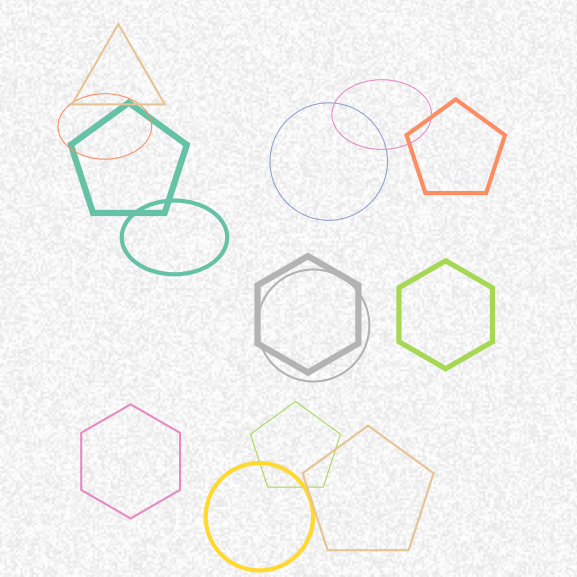[{"shape": "pentagon", "thickness": 3, "radius": 0.53, "center": [0.223, 0.716]}, {"shape": "oval", "thickness": 2, "radius": 0.46, "center": [0.302, 0.588]}, {"shape": "oval", "thickness": 0.5, "radius": 0.41, "center": [0.181, 0.78]}, {"shape": "pentagon", "thickness": 2, "radius": 0.45, "center": [0.789, 0.737]}, {"shape": "circle", "thickness": 0.5, "radius": 0.51, "center": [0.569, 0.719]}, {"shape": "oval", "thickness": 0.5, "radius": 0.43, "center": [0.661, 0.801]}, {"shape": "hexagon", "thickness": 1, "radius": 0.49, "center": [0.226, 0.2]}, {"shape": "hexagon", "thickness": 2.5, "radius": 0.47, "center": [0.772, 0.454]}, {"shape": "pentagon", "thickness": 0.5, "radius": 0.41, "center": [0.512, 0.222]}, {"shape": "circle", "thickness": 2, "radius": 0.46, "center": [0.449, 0.104]}, {"shape": "triangle", "thickness": 1, "radius": 0.46, "center": [0.205, 0.865]}, {"shape": "pentagon", "thickness": 1, "radius": 0.6, "center": [0.637, 0.143]}, {"shape": "hexagon", "thickness": 3, "radius": 0.5, "center": [0.533, 0.455]}, {"shape": "circle", "thickness": 1, "radius": 0.48, "center": [0.543, 0.435]}]